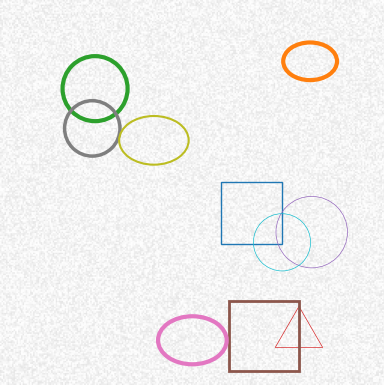[{"shape": "square", "thickness": 1, "radius": 0.4, "center": [0.653, 0.447]}, {"shape": "oval", "thickness": 3, "radius": 0.35, "center": [0.805, 0.841]}, {"shape": "circle", "thickness": 3, "radius": 0.42, "center": [0.247, 0.77]}, {"shape": "triangle", "thickness": 0.5, "radius": 0.36, "center": [0.777, 0.133]}, {"shape": "circle", "thickness": 0.5, "radius": 0.46, "center": [0.81, 0.397]}, {"shape": "square", "thickness": 2, "radius": 0.45, "center": [0.685, 0.128]}, {"shape": "oval", "thickness": 3, "radius": 0.45, "center": [0.5, 0.116]}, {"shape": "circle", "thickness": 2.5, "radius": 0.36, "center": [0.24, 0.666]}, {"shape": "oval", "thickness": 1.5, "radius": 0.45, "center": [0.4, 0.635]}, {"shape": "circle", "thickness": 0.5, "radius": 0.37, "center": [0.732, 0.371]}]